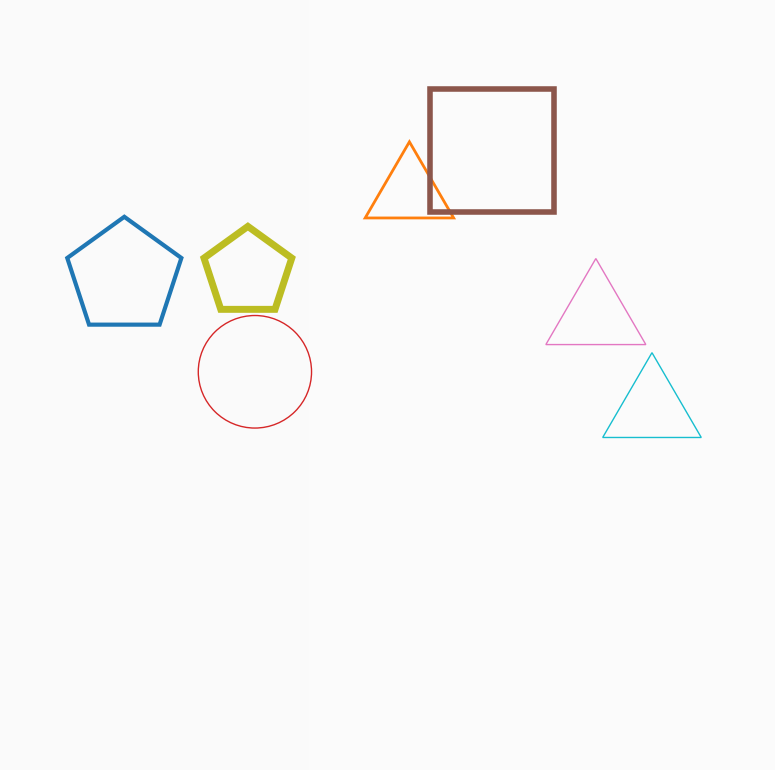[{"shape": "pentagon", "thickness": 1.5, "radius": 0.39, "center": [0.16, 0.641]}, {"shape": "triangle", "thickness": 1, "radius": 0.33, "center": [0.528, 0.75]}, {"shape": "circle", "thickness": 0.5, "radius": 0.37, "center": [0.329, 0.517]}, {"shape": "square", "thickness": 2, "radius": 0.4, "center": [0.635, 0.804]}, {"shape": "triangle", "thickness": 0.5, "radius": 0.37, "center": [0.769, 0.59]}, {"shape": "pentagon", "thickness": 2.5, "radius": 0.3, "center": [0.32, 0.646]}, {"shape": "triangle", "thickness": 0.5, "radius": 0.37, "center": [0.841, 0.469]}]